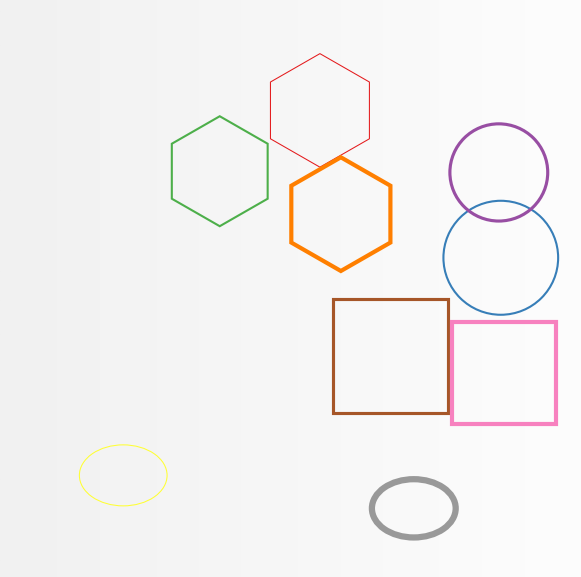[{"shape": "hexagon", "thickness": 0.5, "radius": 0.49, "center": [0.55, 0.808]}, {"shape": "circle", "thickness": 1, "radius": 0.49, "center": [0.862, 0.553]}, {"shape": "hexagon", "thickness": 1, "radius": 0.48, "center": [0.378, 0.703]}, {"shape": "circle", "thickness": 1.5, "radius": 0.42, "center": [0.858, 0.701]}, {"shape": "hexagon", "thickness": 2, "radius": 0.49, "center": [0.586, 0.628]}, {"shape": "oval", "thickness": 0.5, "radius": 0.38, "center": [0.212, 0.176]}, {"shape": "square", "thickness": 1.5, "radius": 0.49, "center": [0.672, 0.383]}, {"shape": "square", "thickness": 2, "radius": 0.44, "center": [0.867, 0.353]}, {"shape": "oval", "thickness": 3, "radius": 0.36, "center": [0.712, 0.119]}]